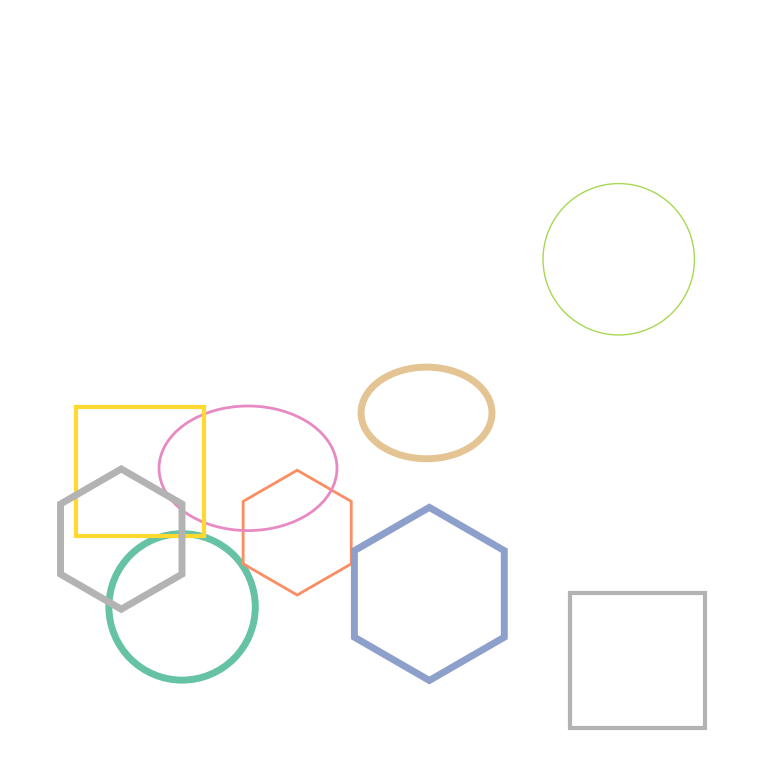[{"shape": "circle", "thickness": 2.5, "radius": 0.48, "center": [0.236, 0.212]}, {"shape": "hexagon", "thickness": 1, "radius": 0.41, "center": [0.386, 0.308]}, {"shape": "hexagon", "thickness": 2.5, "radius": 0.56, "center": [0.558, 0.229]}, {"shape": "oval", "thickness": 1, "radius": 0.58, "center": [0.322, 0.392]}, {"shape": "circle", "thickness": 0.5, "radius": 0.49, "center": [0.804, 0.663]}, {"shape": "square", "thickness": 1.5, "radius": 0.42, "center": [0.182, 0.387]}, {"shape": "oval", "thickness": 2.5, "radius": 0.43, "center": [0.554, 0.464]}, {"shape": "hexagon", "thickness": 2.5, "radius": 0.46, "center": [0.157, 0.3]}, {"shape": "square", "thickness": 1.5, "radius": 0.44, "center": [0.828, 0.142]}]